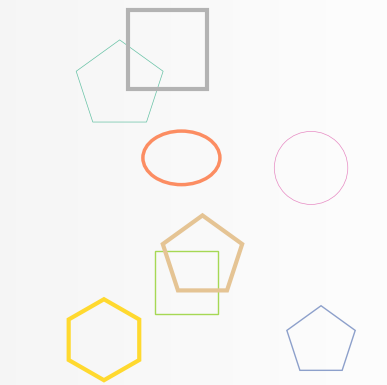[{"shape": "pentagon", "thickness": 0.5, "radius": 0.59, "center": [0.309, 0.778]}, {"shape": "oval", "thickness": 2.5, "radius": 0.5, "center": [0.468, 0.59]}, {"shape": "pentagon", "thickness": 1, "radius": 0.46, "center": [0.828, 0.113]}, {"shape": "circle", "thickness": 0.5, "radius": 0.47, "center": [0.803, 0.564]}, {"shape": "square", "thickness": 1, "radius": 0.41, "center": [0.482, 0.267]}, {"shape": "hexagon", "thickness": 3, "radius": 0.53, "center": [0.268, 0.118]}, {"shape": "pentagon", "thickness": 3, "radius": 0.54, "center": [0.523, 0.333]}, {"shape": "square", "thickness": 3, "radius": 0.51, "center": [0.433, 0.872]}]